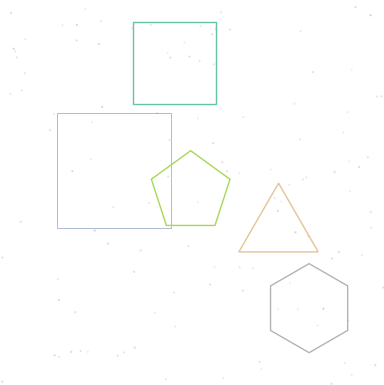[{"shape": "square", "thickness": 1, "radius": 0.54, "center": [0.453, 0.837]}, {"shape": "square", "thickness": 0.5, "radius": 0.74, "center": [0.296, 0.557]}, {"shape": "pentagon", "thickness": 1, "radius": 0.54, "center": [0.495, 0.501]}, {"shape": "triangle", "thickness": 1, "radius": 0.59, "center": [0.724, 0.405]}, {"shape": "hexagon", "thickness": 1, "radius": 0.58, "center": [0.803, 0.2]}]